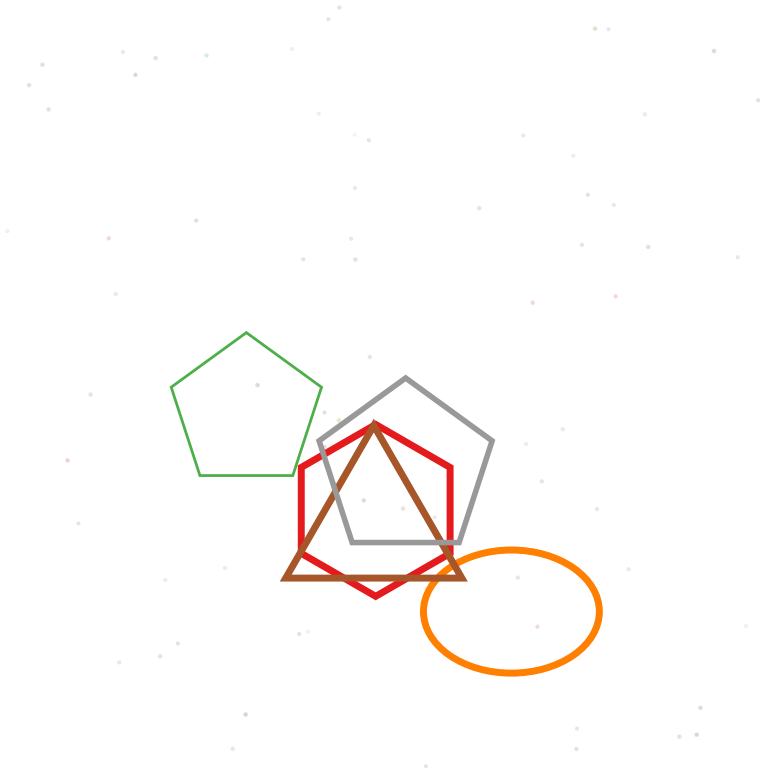[{"shape": "hexagon", "thickness": 2.5, "radius": 0.56, "center": [0.488, 0.337]}, {"shape": "pentagon", "thickness": 1, "radius": 0.51, "center": [0.32, 0.465]}, {"shape": "oval", "thickness": 2.5, "radius": 0.57, "center": [0.664, 0.206]}, {"shape": "triangle", "thickness": 2.5, "radius": 0.66, "center": [0.485, 0.315]}, {"shape": "pentagon", "thickness": 2, "radius": 0.59, "center": [0.527, 0.391]}]